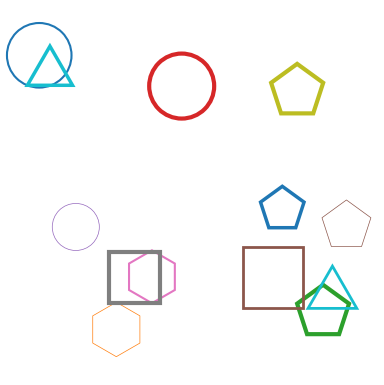[{"shape": "circle", "thickness": 1.5, "radius": 0.42, "center": [0.102, 0.856]}, {"shape": "pentagon", "thickness": 2.5, "radius": 0.3, "center": [0.733, 0.457]}, {"shape": "hexagon", "thickness": 0.5, "radius": 0.35, "center": [0.302, 0.144]}, {"shape": "pentagon", "thickness": 3, "radius": 0.35, "center": [0.839, 0.189]}, {"shape": "circle", "thickness": 3, "radius": 0.42, "center": [0.472, 0.776]}, {"shape": "circle", "thickness": 0.5, "radius": 0.31, "center": [0.197, 0.41]}, {"shape": "square", "thickness": 2, "radius": 0.39, "center": [0.709, 0.278]}, {"shape": "pentagon", "thickness": 0.5, "radius": 0.33, "center": [0.9, 0.414]}, {"shape": "hexagon", "thickness": 1.5, "radius": 0.34, "center": [0.395, 0.281]}, {"shape": "square", "thickness": 3, "radius": 0.33, "center": [0.35, 0.28]}, {"shape": "pentagon", "thickness": 3, "radius": 0.36, "center": [0.772, 0.763]}, {"shape": "triangle", "thickness": 2, "radius": 0.37, "center": [0.863, 0.236]}, {"shape": "triangle", "thickness": 2.5, "radius": 0.34, "center": [0.13, 0.812]}]